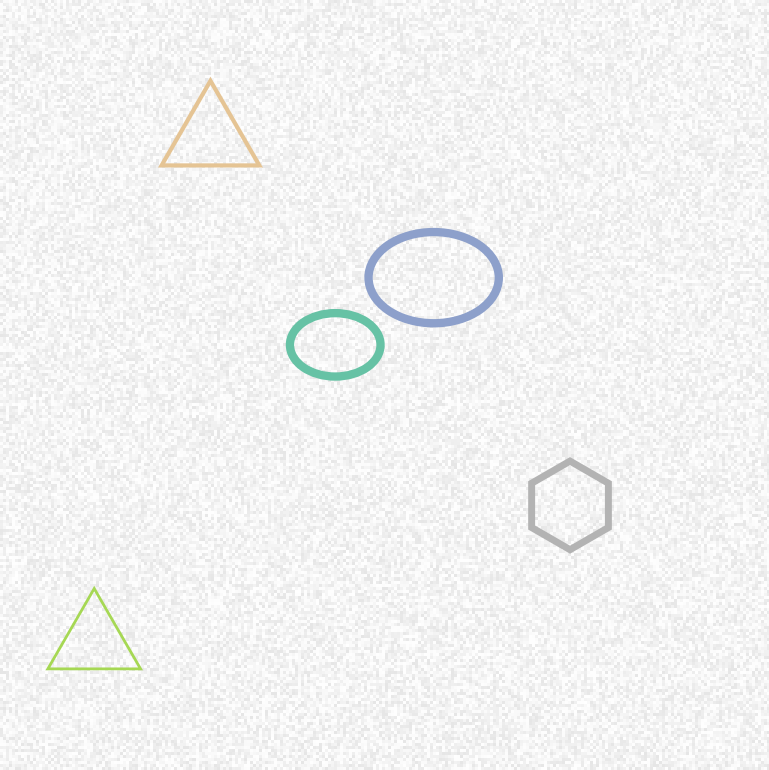[{"shape": "oval", "thickness": 3, "radius": 0.29, "center": [0.435, 0.552]}, {"shape": "oval", "thickness": 3, "radius": 0.42, "center": [0.563, 0.639]}, {"shape": "triangle", "thickness": 1, "radius": 0.35, "center": [0.122, 0.166]}, {"shape": "triangle", "thickness": 1.5, "radius": 0.37, "center": [0.273, 0.822]}, {"shape": "hexagon", "thickness": 2.5, "radius": 0.29, "center": [0.74, 0.344]}]